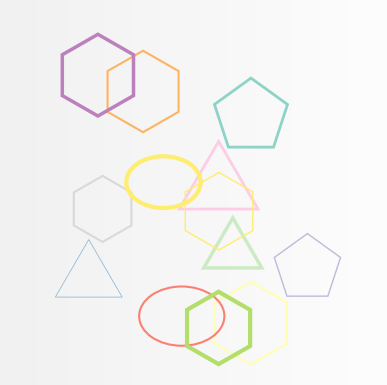[{"shape": "pentagon", "thickness": 2, "radius": 0.5, "center": [0.648, 0.698]}, {"shape": "hexagon", "thickness": 1.5, "radius": 0.54, "center": [0.647, 0.161]}, {"shape": "pentagon", "thickness": 1, "radius": 0.45, "center": [0.793, 0.303]}, {"shape": "oval", "thickness": 1.5, "radius": 0.55, "center": [0.469, 0.179]}, {"shape": "triangle", "thickness": 0.5, "radius": 0.5, "center": [0.229, 0.278]}, {"shape": "hexagon", "thickness": 1.5, "radius": 0.53, "center": [0.369, 0.762]}, {"shape": "hexagon", "thickness": 3, "radius": 0.47, "center": [0.564, 0.148]}, {"shape": "triangle", "thickness": 2, "radius": 0.59, "center": [0.564, 0.516]}, {"shape": "hexagon", "thickness": 1.5, "radius": 0.43, "center": [0.265, 0.457]}, {"shape": "hexagon", "thickness": 2.5, "radius": 0.53, "center": [0.253, 0.805]}, {"shape": "triangle", "thickness": 2.5, "radius": 0.43, "center": [0.601, 0.347]}, {"shape": "oval", "thickness": 3, "radius": 0.48, "center": [0.422, 0.527]}, {"shape": "hexagon", "thickness": 1, "radius": 0.5, "center": [0.565, 0.451]}]